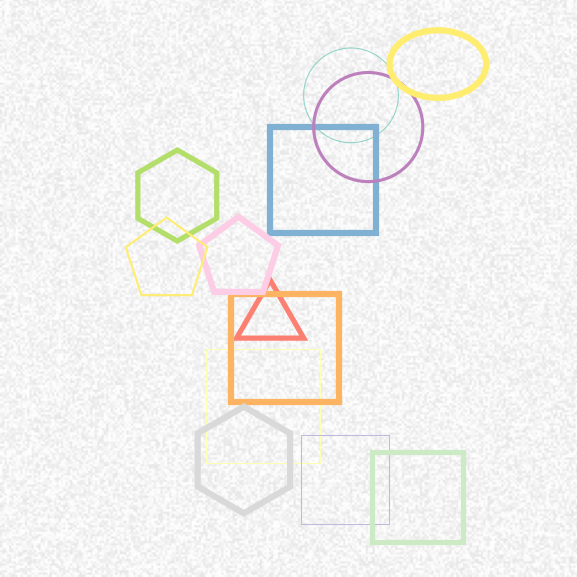[{"shape": "circle", "thickness": 0.5, "radius": 0.41, "center": [0.608, 0.834]}, {"shape": "square", "thickness": 0.5, "radius": 0.49, "center": [0.456, 0.296]}, {"shape": "square", "thickness": 0.5, "radius": 0.38, "center": [0.597, 0.168]}, {"shape": "triangle", "thickness": 2.5, "radius": 0.34, "center": [0.468, 0.447]}, {"shape": "square", "thickness": 3, "radius": 0.46, "center": [0.56, 0.688]}, {"shape": "square", "thickness": 3, "radius": 0.47, "center": [0.494, 0.396]}, {"shape": "hexagon", "thickness": 2.5, "radius": 0.39, "center": [0.307, 0.661]}, {"shape": "pentagon", "thickness": 3, "radius": 0.36, "center": [0.413, 0.552]}, {"shape": "hexagon", "thickness": 3, "radius": 0.46, "center": [0.422, 0.203]}, {"shape": "circle", "thickness": 1.5, "radius": 0.47, "center": [0.638, 0.779]}, {"shape": "square", "thickness": 2.5, "radius": 0.39, "center": [0.723, 0.138]}, {"shape": "pentagon", "thickness": 1, "radius": 0.37, "center": [0.289, 0.548]}, {"shape": "oval", "thickness": 3, "radius": 0.42, "center": [0.758, 0.888]}]